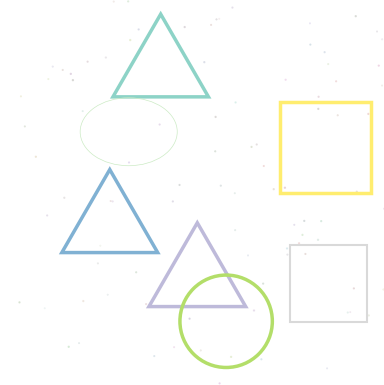[{"shape": "triangle", "thickness": 2.5, "radius": 0.72, "center": [0.417, 0.82]}, {"shape": "triangle", "thickness": 2.5, "radius": 0.73, "center": [0.512, 0.276]}, {"shape": "triangle", "thickness": 2.5, "radius": 0.72, "center": [0.285, 0.416]}, {"shape": "circle", "thickness": 2.5, "radius": 0.6, "center": [0.587, 0.166]}, {"shape": "square", "thickness": 1.5, "radius": 0.5, "center": [0.853, 0.264]}, {"shape": "oval", "thickness": 0.5, "radius": 0.63, "center": [0.334, 0.658]}, {"shape": "square", "thickness": 2.5, "radius": 0.59, "center": [0.846, 0.617]}]